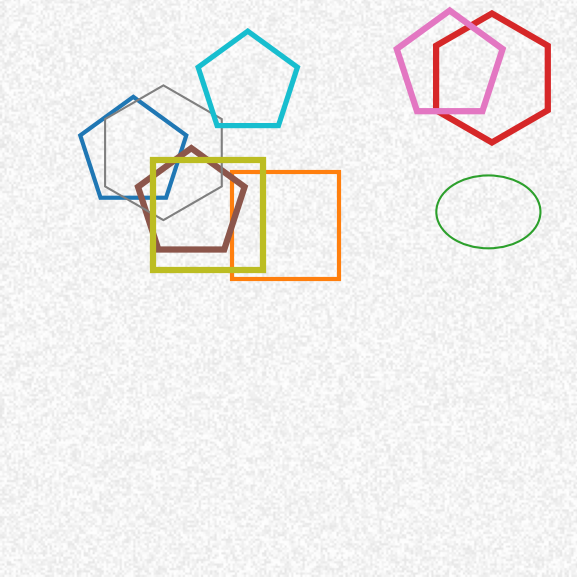[{"shape": "pentagon", "thickness": 2, "radius": 0.48, "center": [0.231, 0.735]}, {"shape": "square", "thickness": 2, "radius": 0.46, "center": [0.495, 0.609]}, {"shape": "oval", "thickness": 1, "radius": 0.45, "center": [0.846, 0.632]}, {"shape": "hexagon", "thickness": 3, "radius": 0.56, "center": [0.852, 0.864]}, {"shape": "pentagon", "thickness": 3, "radius": 0.49, "center": [0.331, 0.646]}, {"shape": "pentagon", "thickness": 3, "radius": 0.48, "center": [0.779, 0.885]}, {"shape": "hexagon", "thickness": 1, "radius": 0.58, "center": [0.283, 0.735]}, {"shape": "square", "thickness": 3, "radius": 0.48, "center": [0.36, 0.627]}, {"shape": "pentagon", "thickness": 2.5, "radius": 0.45, "center": [0.429, 0.855]}]